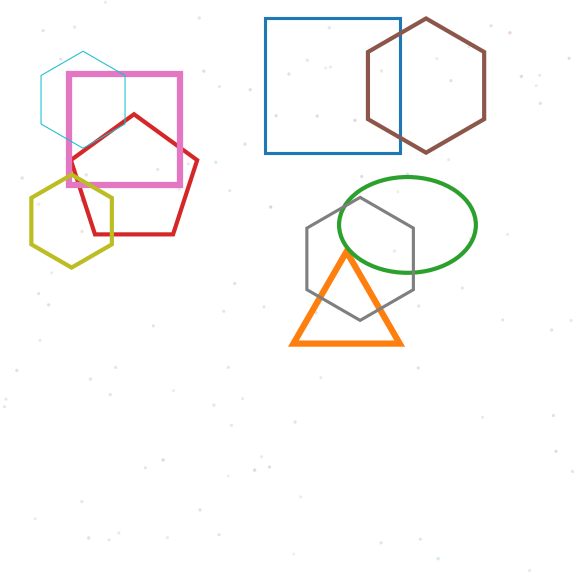[{"shape": "square", "thickness": 1.5, "radius": 0.58, "center": [0.576, 0.852]}, {"shape": "triangle", "thickness": 3, "radius": 0.53, "center": [0.6, 0.457]}, {"shape": "oval", "thickness": 2, "radius": 0.59, "center": [0.706, 0.61]}, {"shape": "pentagon", "thickness": 2, "radius": 0.57, "center": [0.232, 0.686]}, {"shape": "hexagon", "thickness": 2, "radius": 0.58, "center": [0.738, 0.851]}, {"shape": "square", "thickness": 3, "radius": 0.48, "center": [0.216, 0.775]}, {"shape": "hexagon", "thickness": 1.5, "radius": 0.53, "center": [0.624, 0.551]}, {"shape": "hexagon", "thickness": 2, "radius": 0.4, "center": [0.124, 0.616]}, {"shape": "hexagon", "thickness": 0.5, "radius": 0.42, "center": [0.144, 0.826]}]